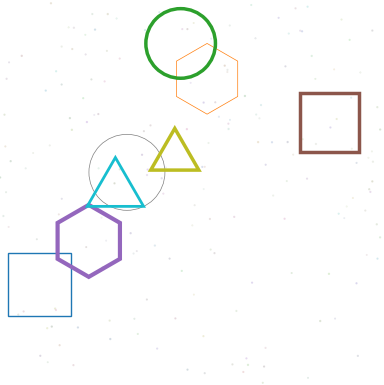[{"shape": "square", "thickness": 1, "radius": 0.41, "center": [0.102, 0.262]}, {"shape": "hexagon", "thickness": 0.5, "radius": 0.46, "center": [0.538, 0.795]}, {"shape": "circle", "thickness": 2.5, "radius": 0.45, "center": [0.469, 0.887]}, {"shape": "hexagon", "thickness": 3, "radius": 0.47, "center": [0.231, 0.374]}, {"shape": "square", "thickness": 2.5, "radius": 0.38, "center": [0.857, 0.682]}, {"shape": "circle", "thickness": 0.5, "radius": 0.49, "center": [0.33, 0.552]}, {"shape": "triangle", "thickness": 2.5, "radius": 0.36, "center": [0.454, 0.594]}, {"shape": "triangle", "thickness": 2, "radius": 0.42, "center": [0.3, 0.506]}]